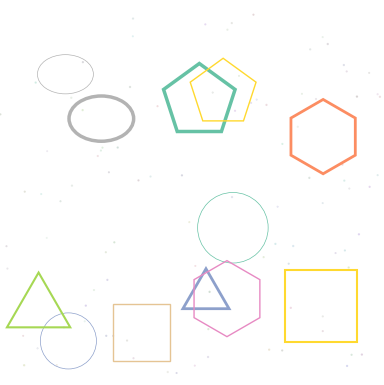[{"shape": "pentagon", "thickness": 2.5, "radius": 0.49, "center": [0.518, 0.737]}, {"shape": "circle", "thickness": 0.5, "radius": 0.46, "center": [0.605, 0.408]}, {"shape": "hexagon", "thickness": 2, "radius": 0.48, "center": [0.839, 0.645]}, {"shape": "circle", "thickness": 0.5, "radius": 0.36, "center": [0.178, 0.114]}, {"shape": "triangle", "thickness": 2, "radius": 0.35, "center": [0.535, 0.233]}, {"shape": "hexagon", "thickness": 1, "radius": 0.49, "center": [0.59, 0.224]}, {"shape": "triangle", "thickness": 1.5, "radius": 0.47, "center": [0.1, 0.197]}, {"shape": "pentagon", "thickness": 1, "radius": 0.45, "center": [0.58, 0.759]}, {"shape": "square", "thickness": 1.5, "radius": 0.47, "center": [0.834, 0.205]}, {"shape": "square", "thickness": 1, "radius": 0.37, "center": [0.367, 0.136]}, {"shape": "oval", "thickness": 0.5, "radius": 0.36, "center": [0.17, 0.807]}, {"shape": "oval", "thickness": 2.5, "radius": 0.42, "center": [0.263, 0.692]}]